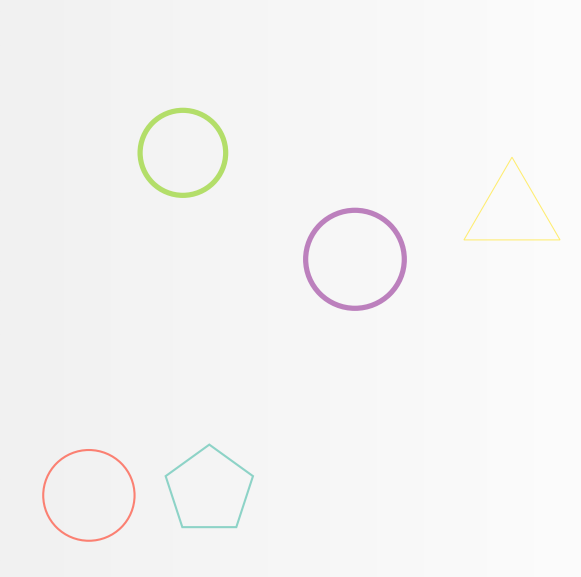[{"shape": "pentagon", "thickness": 1, "radius": 0.39, "center": [0.36, 0.15]}, {"shape": "circle", "thickness": 1, "radius": 0.39, "center": [0.153, 0.141]}, {"shape": "circle", "thickness": 2.5, "radius": 0.37, "center": [0.315, 0.734]}, {"shape": "circle", "thickness": 2.5, "radius": 0.42, "center": [0.611, 0.55]}, {"shape": "triangle", "thickness": 0.5, "radius": 0.48, "center": [0.881, 0.631]}]